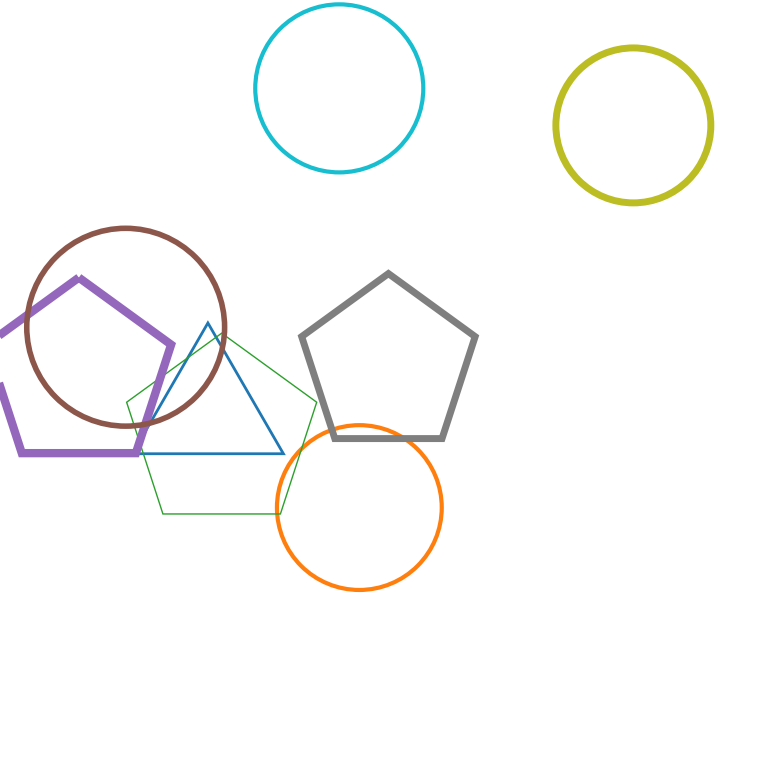[{"shape": "triangle", "thickness": 1, "radius": 0.57, "center": [0.27, 0.467]}, {"shape": "circle", "thickness": 1.5, "radius": 0.54, "center": [0.467, 0.341]}, {"shape": "pentagon", "thickness": 0.5, "radius": 0.65, "center": [0.288, 0.438]}, {"shape": "pentagon", "thickness": 3, "radius": 0.63, "center": [0.102, 0.513]}, {"shape": "circle", "thickness": 2, "radius": 0.64, "center": [0.163, 0.575]}, {"shape": "pentagon", "thickness": 2.5, "radius": 0.59, "center": [0.504, 0.526]}, {"shape": "circle", "thickness": 2.5, "radius": 0.5, "center": [0.823, 0.837]}, {"shape": "circle", "thickness": 1.5, "radius": 0.55, "center": [0.441, 0.885]}]